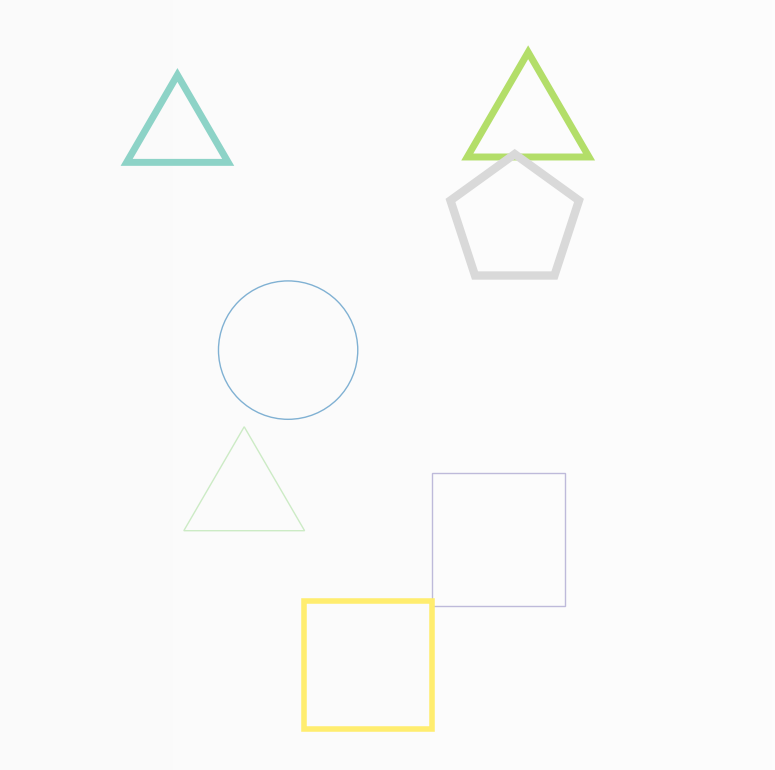[{"shape": "triangle", "thickness": 2.5, "radius": 0.38, "center": [0.229, 0.827]}, {"shape": "square", "thickness": 0.5, "radius": 0.43, "center": [0.643, 0.3]}, {"shape": "circle", "thickness": 0.5, "radius": 0.45, "center": [0.372, 0.545]}, {"shape": "triangle", "thickness": 2.5, "radius": 0.45, "center": [0.681, 0.841]}, {"shape": "pentagon", "thickness": 3, "radius": 0.44, "center": [0.664, 0.713]}, {"shape": "triangle", "thickness": 0.5, "radius": 0.45, "center": [0.315, 0.356]}, {"shape": "square", "thickness": 2, "radius": 0.41, "center": [0.475, 0.137]}]